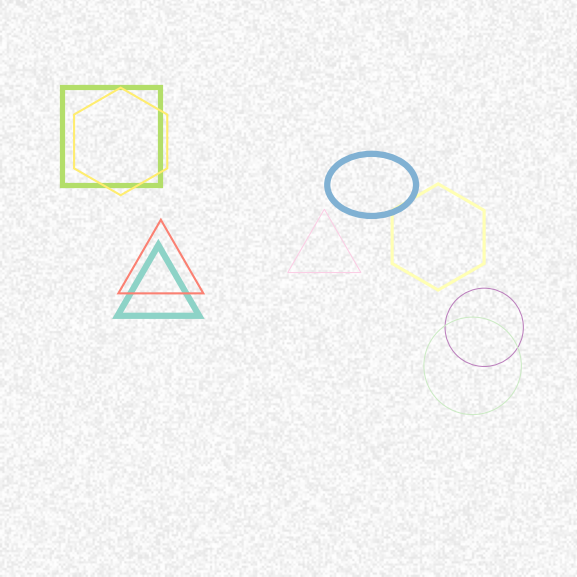[{"shape": "triangle", "thickness": 3, "radius": 0.41, "center": [0.274, 0.493]}, {"shape": "hexagon", "thickness": 1.5, "radius": 0.46, "center": [0.759, 0.589]}, {"shape": "triangle", "thickness": 1, "radius": 0.42, "center": [0.279, 0.534]}, {"shape": "oval", "thickness": 3, "radius": 0.38, "center": [0.644, 0.679]}, {"shape": "square", "thickness": 2.5, "radius": 0.42, "center": [0.193, 0.764]}, {"shape": "triangle", "thickness": 0.5, "radius": 0.37, "center": [0.562, 0.564]}, {"shape": "circle", "thickness": 0.5, "radius": 0.34, "center": [0.838, 0.432]}, {"shape": "circle", "thickness": 0.5, "radius": 0.42, "center": [0.818, 0.366]}, {"shape": "hexagon", "thickness": 1, "radius": 0.47, "center": [0.209, 0.754]}]